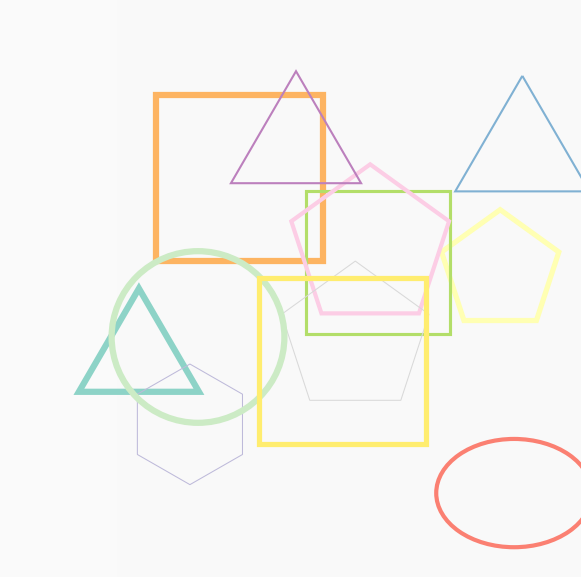[{"shape": "triangle", "thickness": 3, "radius": 0.6, "center": [0.239, 0.38]}, {"shape": "pentagon", "thickness": 2.5, "radius": 0.53, "center": [0.861, 0.53]}, {"shape": "hexagon", "thickness": 0.5, "radius": 0.52, "center": [0.327, 0.264]}, {"shape": "oval", "thickness": 2, "radius": 0.67, "center": [0.884, 0.145]}, {"shape": "triangle", "thickness": 1, "radius": 0.67, "center": [0.899, 0.734]}, {"shape": "square", "thickness": 3, "radius": 0.72, "center": [0.413, 0.691]}, {"shape": "square", "thickness": 1.5, "radius": 0.62, "center": [0.651, 0.544]}, {"shape": "pentagon", "thickness": 2, "radius": 0.71, "center": [0.637, 0.572]}, {"shape": "pentagon", "thickness": 0.5, "radius": 0.67, "center": [0.611, 0.414]}, {"shape": "triangle", "thickness": 1, "radius": 0.65, "center": [0.509, 0.747]}, {"shape": "circle", "thickness": 3, "radius": 0.74, "center": [0.341, 0.416]}, {"shape": "square", "thickness": 2.5, "radius": 0.72, "center": [0.589, 0.374]}]